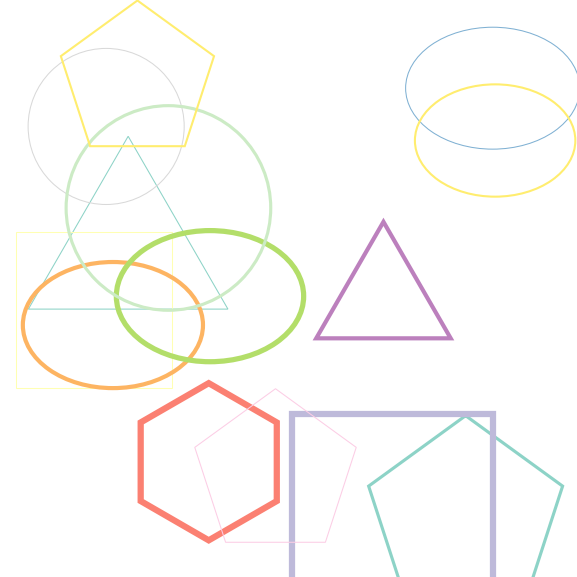[{"shape": "triangle", "thickness": 0.5, "radius": 1.0, "center": [0.222, 0.564]}, {"shape": "pentagon", "thickness": 1.5, "radius": 0.88, "center": [0.806, 0.103]}, {"shape": "square", "thickness": 0.5, "radius": 0.68, "center": [0.163, 0.462]}, {"shape": "square", "thickness": 3, "radius": 0.87, "center": [0.679, 0.108]}, {"shape": "hexagon", "thickness": 3, "radius": 0.68, "center": [0.361, 0.2]}, {"shape": "oval", "thickness": 0.5, "radius": 0.75, "center": [0.853, 0.846]}, {"shape": "oval", "thickness": 2, "radius": 0.78, "center": [0.196, 0.436]}, {"shape": "oval", "thickness": 2.5, "radius": 0.81, "center": [0.364, 0.486]}, {"shape": "pentagon", "thickness": 0.5, "radius": 0.73, "center": [0.477, 0.179]}, {"shape": "circle", "thickness": 0.5, "radius": 0.68, "center": [0.184, 0.78]}, {"shape": "triangle", "thickness": 2, "radius": 0.67, "center": [0.664, 0.481]}, {"shape": "circle", "thickness": 1.5, "radius": 0.89, "center": [0.292, 0.639]}, {"shape": "oval", "thickness": 1, "radius": 0.69, "center": [0.857, 0.756]}, {"shape": "pentagon", "thickness": 1, "radius": 0.7, "center": [0.238, 0.859]}]